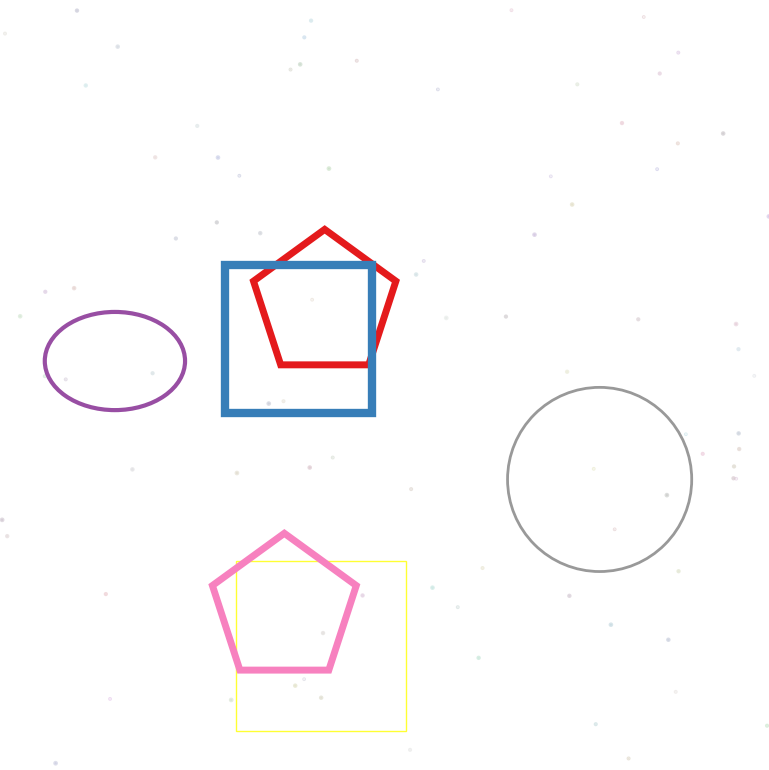[{"shape": "pentagon", "thickness": 2.5, "radius": 0.49, "center": [0.422, 0.605]}, {"shape": "square", "thickness": 3, "radius": 0.48, "center": [0.387, 0.56]}, {"shape": "oval", "thickness": 1.5, "radius": 0.46, "center": [0.149, 0.531]}, {"shape": "square", "thickness": 0.5, "radius": 0.55, "center": [0.417, 0.161]}, {"shape": "pentagon", "thickness": 2.5, "radius": 0.49, "center": [0.369, 0.209]}, {"shape": "circle", "thickness": 1, "radius": 0.6, "center": [0.779, 0.377]}]